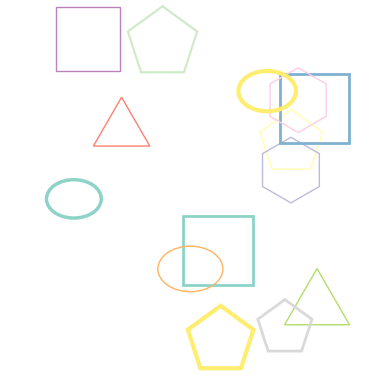[{"shape": "square", "thickness": 2, "radius": 0.45, "center": [0.566, 0.349]}, {"shape": "oval", "thickness": 2.5, "radius": 0.36, "center": [0.192, 0.483]}, {"shape": "pentagon", "thickness": 1, "radius": 0.43, "center": [0.757, 0.63]}, {"shape": "hexagon", "thickness": 1, "radius": 0.43, "center": [0.756, 0.558]}, {"shape": "triangle", "thickness": 1, "radius": 0.42, "center": [0.316, 0.663]}, {"shape": "square", "thickness": 2, "radius": 0.45, "center": [0.816, 0.718]}, {"shape": "oval", "thickness": 1, "radius": 0.42, "center": [0.494, 0.301]}, {"shape": "triangle", "thickness": 1, "radius": 0.49, "center": [0.823, 0.205]}, {"shape": "hexagon", "thickness": 1, "radius": 0.42, "center": [0.774, 0.74]}, {"shape": "pentagon", "thickness": 2, "radius": 0.37, "center": [0.74, 0.148]}, {"shape": "square", "thickness": 1, "radius": 0.42, "center": [0.228, 0.899]}, {"shape": "pentagon", "thickness": 1.5, "radius": 0.47, "center": [0.422, 0.889]}, {"shape": "pentagon", "thickness": 3, "radius": 0.45, "center": [0.573, 0.116]}, {"shape": "oval", "thickness": 3, "radius": 0.37, "center": [0.694, 0.763]}]